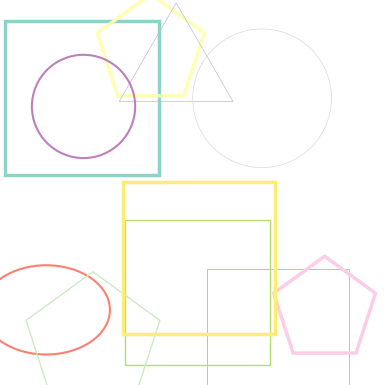[{"shape": "square", "thickness": 2.5, "radius": 1.0, "center": [0.212, 0.745]}, {"shape": "pentagon", "thickness": 2.5, "radius": 0.73, "center": [0.392, 0.869]}, {"shape": "triangle", "thickness": 0.5, "radius": 0.85, "center": [0.458, 0.822]}, {"shape": "oval", "thickness": 1.5, "radius": 0.83, "center": [0.12, 0.195]}, {"shape": "square", "thickness": 0.5, "radius": 0.92, "center": [0.722, 0.115]}, {"shape": "square", "thickness": 1, "radius": 0.94, "center": [0.512, 0.24]}, {"shape": "pentagon", "thickness": 2.5, "radius": 0.69, "center": [0.843, 0.195]}, {"shape": "circle", "thickness": 0.5, "radius": 0.9, "center": [0.681, 0.745]}, {"shape": "circle", "thickness": 1.5, "radius": 0.67, "center": [0.217, 0.724]}, {"shape": "pentagon", "thickness": 1, "radius": 0.91, "center": [0.241, 0.111]}, {"shape": "square", "thickness": 2.5, "radius": 0.99, "center": [0.516, 0.331]}]